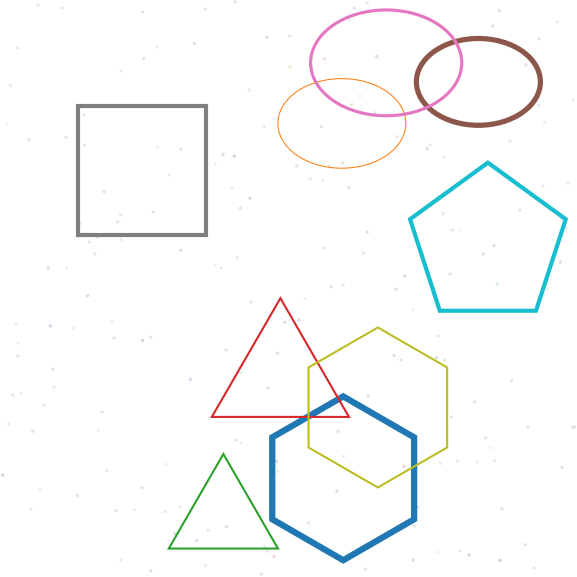[{"shape": "hexagon", "thickness": 3, "radius": 0.71, "center": [0.594, 0.171]}, {"shape": "oval", "thickness": 0.5, "radius": 0.55, "center": [0.592, 0.785]}, {"shape": "triangle", "thickness": 1, "radius": 0.55, "center": [0.387, 0.104]}, {"shape": "triangle", "thickness": 1, "radius": 0.69, "center": [0.486, 0.346]}, {"shape": "oval", "thickness": 2.5, "radius": 0.54, "center": [0.828, 0.857]}, {"shape": "oval", "thickness": 1.5, "radius": 0.65, "center": [0.669, 0.89]}, {"shape": "square", "thickness": 2, "radius": 0.56, "center": [0.246, 0.704]}, {"shape": "hexagon", "thickness": 1, "radius": 0.69, "center": [0.654, 0.294]}, {"shape": "pentagon", "thickness": 2, "radius": 0.71, "center": [0.845, 0.576]}]